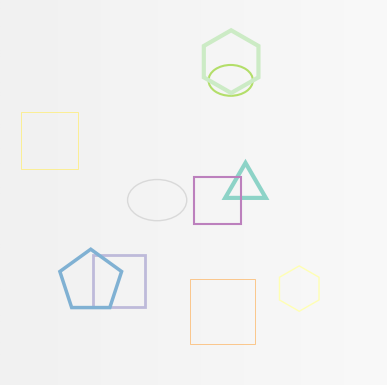[{"shape": "triangle", "thickness": 3, "radius": 0.3, "center": [0.634, 0.516]}, {"shape": "hexagon", "thickness": 1, "radius": 0.29, "center": [0.772, 0.25]}, {"shape": "square", "thickness": 2, "radius": 0.34, "center": [0.308, 0.271]}, {"shape": "pentagon", "thickness": 2.5, "radius": 0.42, "center": [0.234, 0.269]}, {"shape": "square", "thickness": 0.5, "radius": 0.42, "center": [0.574, 0.192]}, {"shape": "oval", "thickness": 1.5, "radius": 0.29, "center": [0.595, 0.791]}, {"shape": "oval", "thickness": 1, "radius": 0.38, "center": [0.406, 0.48]}, {"shape": "square", "thickness": 1.5, "radius": 0.31, "center": [0.562, 0.479]}, {"shape": "hexagon", "thickness": 3, "radius": 0.41, "center": [0.596, 0.84]}, {"shape": "square", "thickness": 0.5, "radius": 0.37, "center": [0.127, 0.634]}]